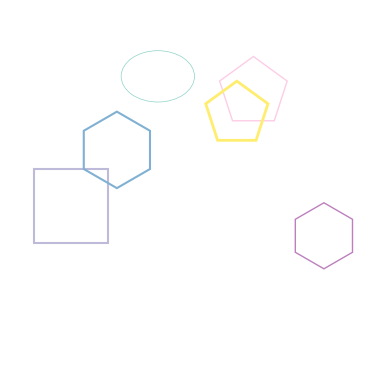[{"shape": "oval", "thickness": 0.5, "radius": 0.48, "center": [0.41, 0.802]}, {"shape": "square", "thickness": 1.5, "radius": 0.48, "center": [0.185, 0.465]}, {"shape": "hexagon", "thickness": 1.5, "radius": 0.5, "center": [0.304, 0.611]}, {"shape": "pentagon", "thickness": 1, "radius": 0.46, "center": [0.658, 0.761]}, {"shape": "hexagon", "thickness": 1, "radius": 0.43, "center": [0.841, 0.388]}, {"shape": "pentagon", "thickness": 2, "radius": 0.42, "center": [0.615, 0.704]}]